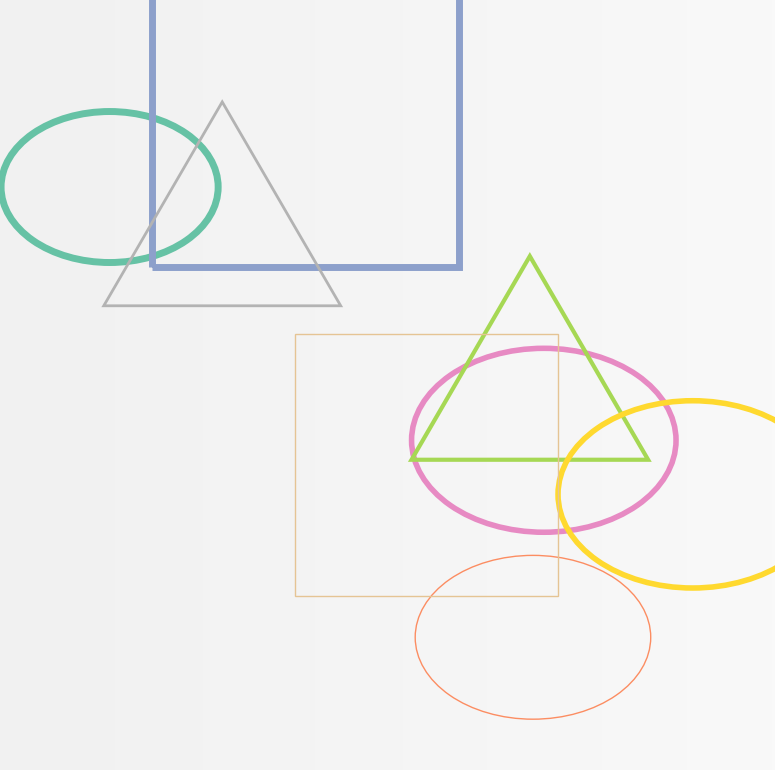[{"shape": "oval", "thickness": 2.5, "radius": 0.7, "center": [0.141, 0.757]}, {"shape": "oval", "thickness": 0.5, "radius": 0.76, "center": [0.688, 0.172]}, {"shape": "square", "thickness": 2.5, "radius": 0.99, "center": [0.394, 0.852]}, {"shape": "oval", "thickness": 2, "radius": 0.85, "center": [0.702, 0.428]}, {"shape": "triangle", "thickness": 1.5, "radius": 0.88, "center": [0.684, 0.491]}, {"shape": "oval", "thickness": 2, "radius": 0.87, "center": [0.894, 0.358]}, {"shape": "square", "thickness": 0.5, "radius": 0.85, "center": [0.55, 0.396]}, {"shape": "triangle", "thickness": 1, "radius": 0.88, "center": [0.287, 0.691]}]